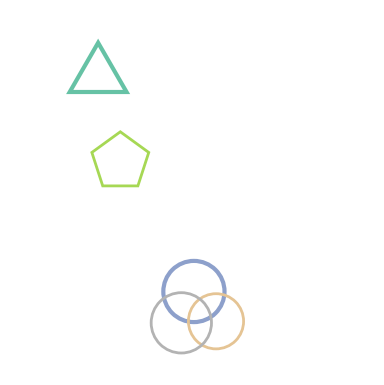[{"shape": "triangle", "thickness": 3, "radius": 0.43, "center": [0.255, 0.804]}, {"shape": "circle", "thickness": 3, "radius": 0.4, "center": [0.504, 0.243]}, {"shape": "pentagon", "thickness": 2, "radius": 0.39, "center": [0.312, 0.58]}, {"shape": "circle", "thickness": 2, "radius": 0.36, "center": [0.561, 0.166]}, {"shape": "circle", "thickness": 2, "radius": 0.39, "center": [0.471, 0.161]}]